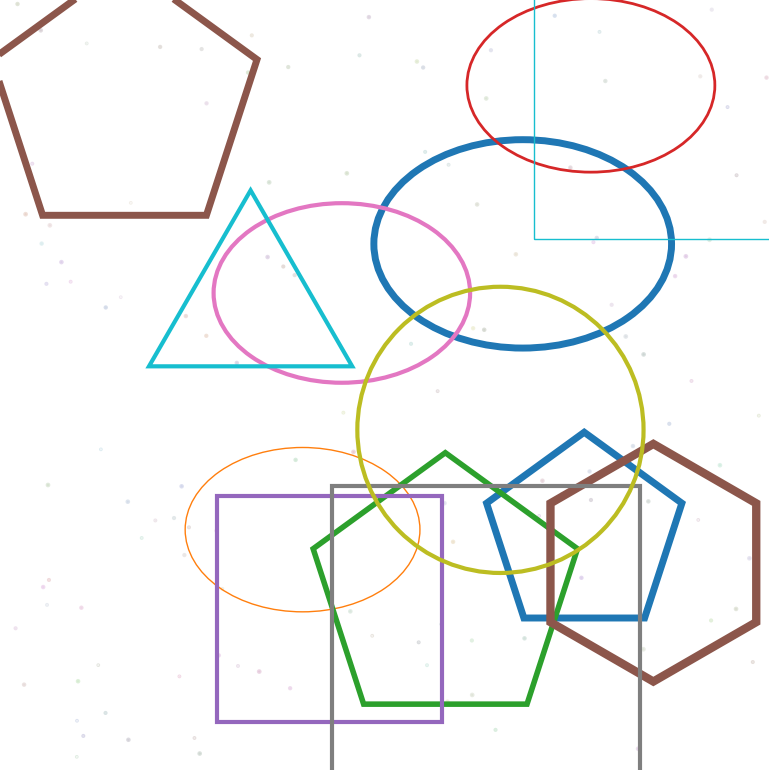[{"shape": "oval", "thickness": 2.5, "radius": 0.97, "center": [0.679, 0.683]}, {"shape": "pentagon", "thickness": 2.5, "radius": 0.67, "center": [0.759, 0.305]}, {"shape": "oval", "thickness": 0.5, "radius": 0.76, "center": [0.393, 0.312]}, {"shape": "pentagon", "thickness": 2, "radius": 0.9, "center": [0.578, 0.232]}, {"shape": "oval", "thickness": 1, "radius": 0.81, "center": [0.767, 0.889]}, {"shape": "square", "thickness": 1.5, "radius": 0.73, "center": [0.428, 0.209]}, {"shape": "hexagon", "thickness": 3, "radius": 0.77, "center": [0.849, 0.269]}, {"shape": "pentagon", "thickness": 2.5, "radius": 0.9, "center": [0.162, 0.867]}, {"shape": "oval", "thickness": 1.5, "radius": 0.83, "center": [0.444, 0.62]}, {"shape": "square", "thickness": 1.5, "radius": 1.0, "center": [0.631, 0.17]}, {"shape": "circle", "thickness": 1.5, "radius": 0.93, "center": [0.65, 0.442]}, {"shape": "triangle", "thickness": 1.5, "radius": 0.76, "center": [0.325, 0.6]}, {"shape": "square", "thickness": 0.5, "radius": 0.93, "center": [0.88, 0.876]}]